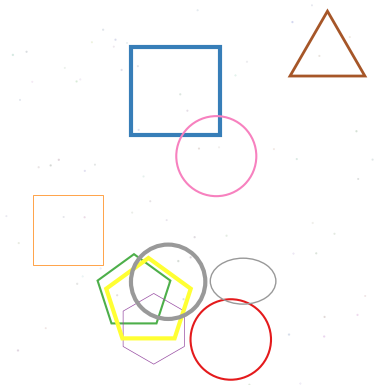[{"shape": "circle", "thickness": 1.5, "radius": 0.52, "center": [0.599, 0.118]}, {"shape": "square", "thickness": 3, "radius": 0.57, "center": [0.456, 0.763]}, {"shape": "pentagon", "thickness": 1.5, "radius": 0.5, "center": [0.348, 0.24]}, {"shape": "hexagon", "thickness": 0.5, "radius": 0.46, "center": [0.399, 0.146]}, {"shape": "square", "thickness": 0.5, "radius": 0.45, "center": [0.177, 0.403]}, {"shape": "pentagon", "thickness": 3, "radius": 0.58, "center": [0.386, 0.214]}, {"shape": "triangle", "thickness": 2, "radius": 0.56, "center": [0.851, 0.859]}, {"shape": "circle", "thickness": 1.5, "radius": 0.52, "center": [0.562, 0.594]}, {"shape": "circle", "thickness": 3, "radius": 0.48, "center": [0.437, 0.268]}, {"shape": "oval", "thickness": 1, "radius": 0.43, "center": [0.631, 0.27]}]